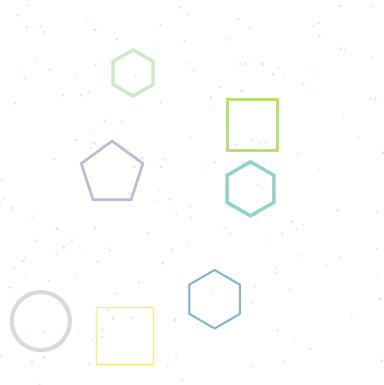[{"shape": "hexagon", "thickness": 2.5, "radius": 0.35, "center": [0.651, 0.51]}, {"shape": "pentagon", "thickness": 2, "radius": 0.42, "center": [0.291, 0.549]}, {"shape": "hexagon", "thickness": 1.5, "radius": 0.38, "center": [0.557, 0.223]}, {"shape": "square", "thickness": 2, "radius": 0.33, "center": [0.655, 0.677]}, {"shape": "circle", "thickness": 3, "radius": 0.38, "center": [0.106, 0.166]}, {"shape": "hexagon", "thickness": 2.5, "radius": 0.3, "center": [0.346, 0.811]}, {"shape": "square", "thickness": 1, "radius": 0.37, "center": [0.324, 0.129]}]